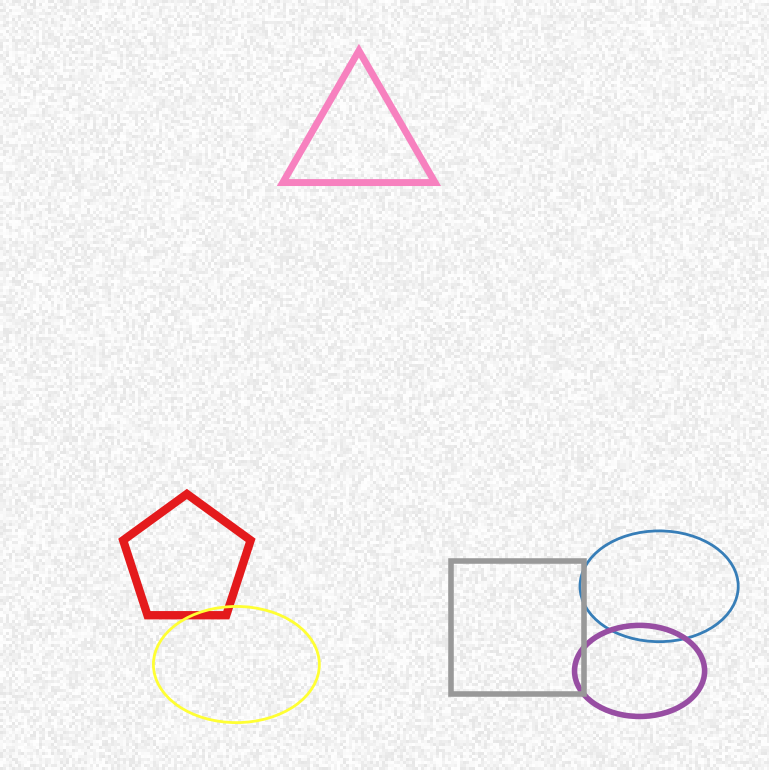[{"shape": "pentagon", "thickness": 3, "radius": 0.44, "center": [0.243, 0.271]}, {"shape": "oval", "thickness": 1, "radius": 0.51, "center": [0.856, 0.239]}, {"shape": "oval", "thickness": 2, "radius": 0.42, "center": [0.831, 0.129]}, {"shape": "oval", "thickness": 1, "radius": 0.54, "center": [0.307, 0.137]}, {"shape": "triangle", "thickness": 2.5, "radius": 0.57, "center": [0.466, 0.82]}, {"shape": "square", "thickness": 2, "radius": 0.43, "center": [0.672, 0.185]}]